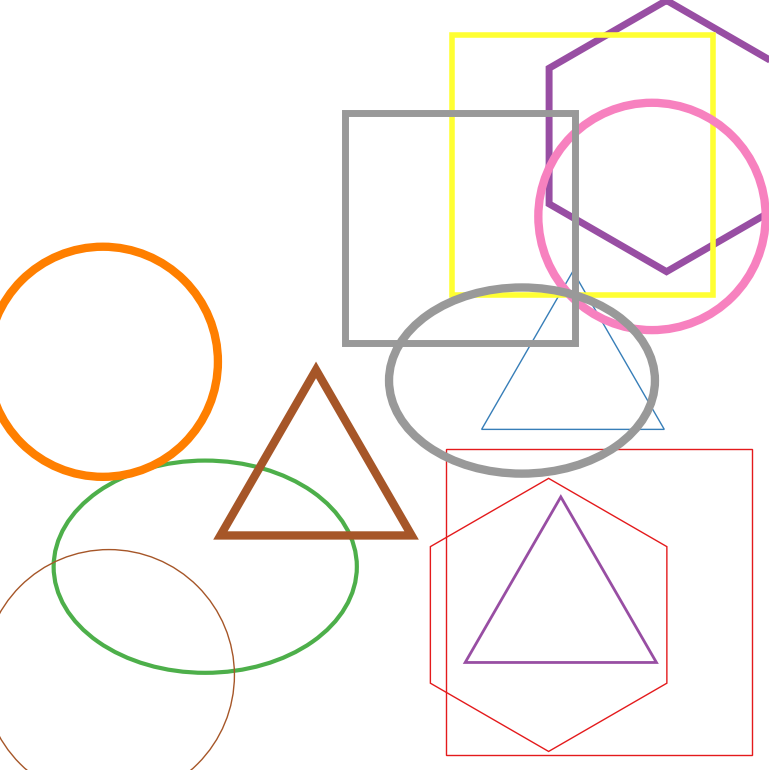[{"shape": "square", "thickness": 0.5, "radius": 0.99, "center": [0.778, 0.218]}, {"shape": "hexagon", "thickness": 0.5, "radius": 0.89, "center": [0.712, 0.201]}, {"shape": "triangle", "thickness": 0.5, "radius": 0.68, "center": [0.744, 0.511]}, {"shape": "oval", "thickness": 1.5, "radius": 0.98, "center": [0.267, 0.264]}, {"shape": "triangle", "thickness": 1, "radius": 0.72, "center": [0.728, 0.211]}, {"shape": "hexagon", "thickness": 2.5, "radius": 0.88, "center": [0.866, 0.823]}, {"shape": "circle", "thickness": 3, "radius": 0.75, "center": [0.134, 0.53]}, {"shape": "square", "thickness": 2, "radius": 0.84, "center": [0.756, 0.786]}, {"shape": "circle", "thickness": 0.5, "radius": 0.82, "center": [0.141, 0.123]}, {"shape": "triangle", "thickness": 3, "radius": 0.72, "center": [0.41, 0.376]}, {"shape": "circle", "thickness": 3, "radius": 0.74, "center": [0.847, 0.719]}, {"shape": "square", "thickness": 2.5, "radius": 0.75, "center": [0.598, 0.704]}, {"shape": "oval", "thickness": 3, "radius": 0.86, "center": [0.678, 0.506]}]